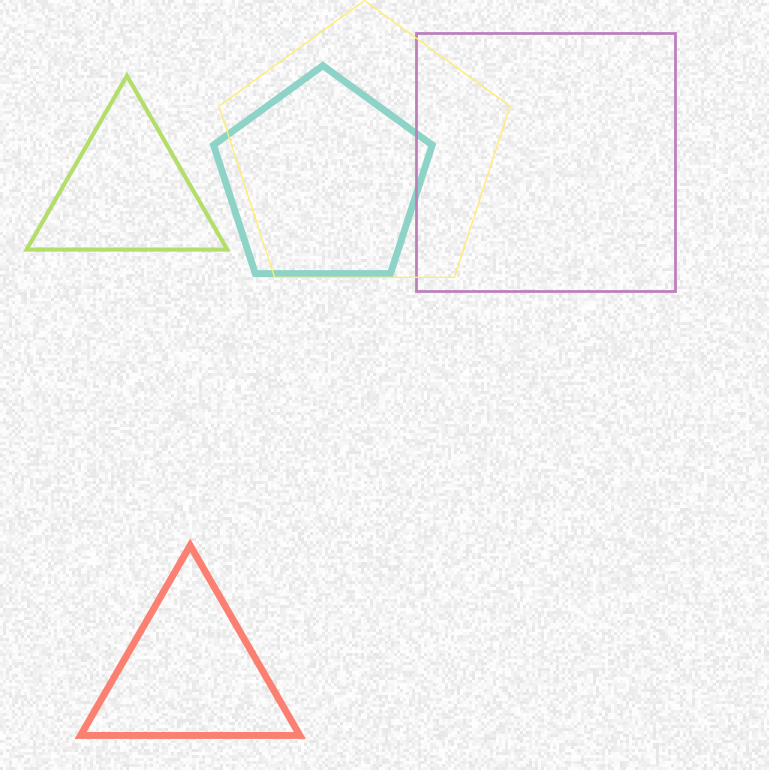[{"shape": "pentagon", "thickness": 2.5, "radius": 0.75, "center": [0.419, 0.765]}, {"shape": "triangle", "thickness": 2.5, "radius": 0.82, "center": [0.247, 0.127]}, {"shape": "triangle", "thickness": 1.5, "radius": 0.75, "center": [0.165, 0.751]}, {"shape": "square", "thickness": 1, "radius": 0.84, "center": [0.708, 0.79]}, {"shape": "pentagon", "thickness": 0.5, "radius": 0.99, "center": [0.473, 0.801]}]